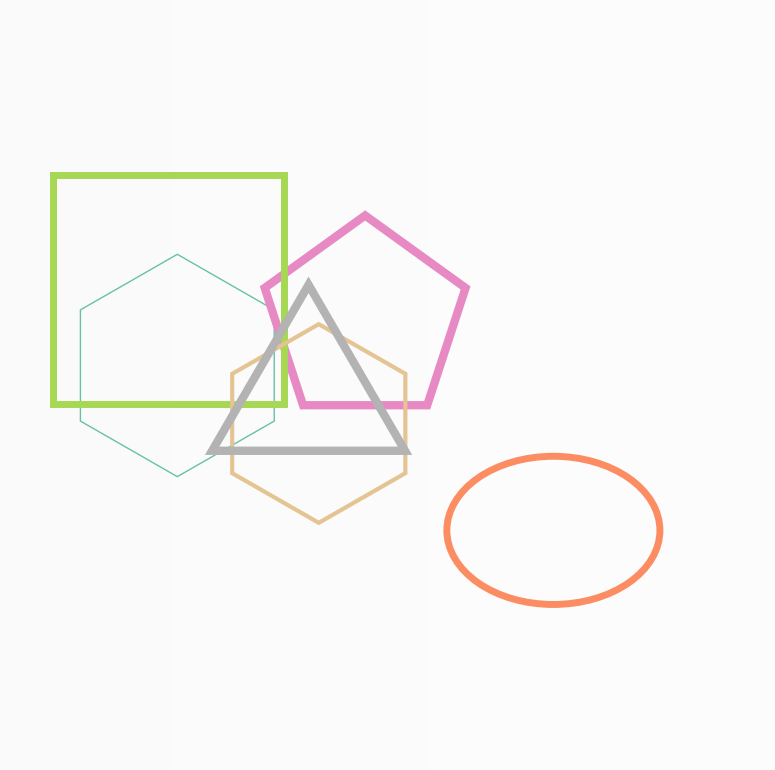[{"shape": "hexagon", "thickness": 0.5, "radius": 0.72, "center": [0.229, 0.525]}, {"shape": "oval", "thickness": 2.5, "radius": 0.69, "center": [0.714, 0.311]}, {"shape": "pentagon", "thickness": 3, "radius": 0.68, "center": [0.471, 0.584]}, {"shape": "square", "thickness": 2.5, "radius": 0.74, "center": [0.217, 0.624]}, {"shape": "hexagon", "thickness": 1.5, "radius": 0.65, "center": [0.411, 0.45]}, {"shape": "triangle", "thickness": 3, "radius": 0.72, "center": [0.398, 0.486]}]